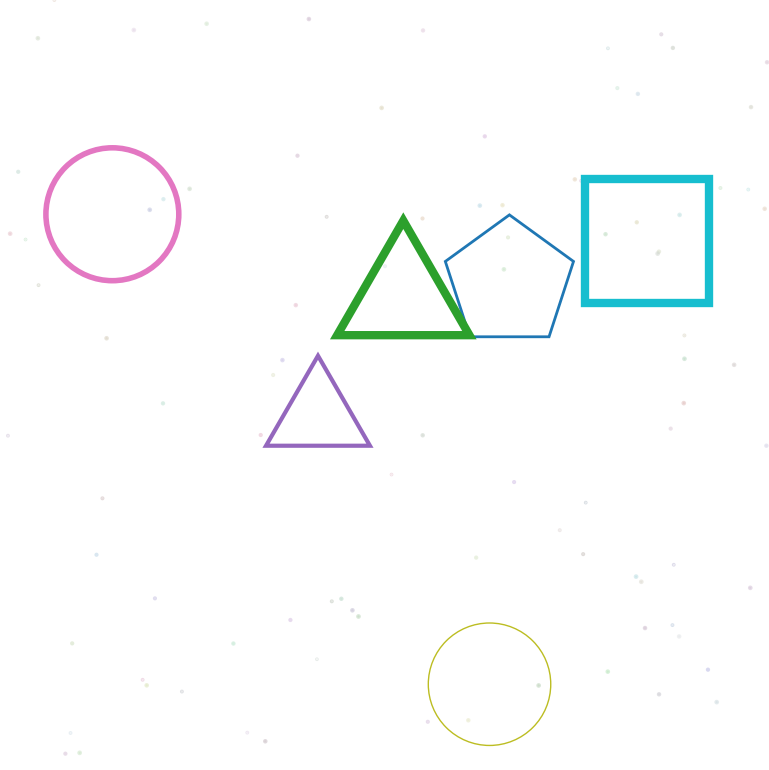[{"shape": "pentagon", "thickness": 1, "radius": 0.44, "center": [0.662, 0.633]}, {"shape": "triangle", "thickness": 3, "radius": 0.5, "center": [0.524, 0.614]}, {"shape": "triangle", "thickness": 1.5, "radius": 0.39, "center": [0.413, 0.46]}, {"shape": "circle", "thickness": 2, "radius": 0.43, "center": [0.146, 0.722]}, {"shape": "circle", "thickness": 0.5, "radius": 0.4, "center": [0.636, 0.111]}, {"shape": "square", "thickness": 3, "radius": 0.4, "center": [0.84, 0.687]}]